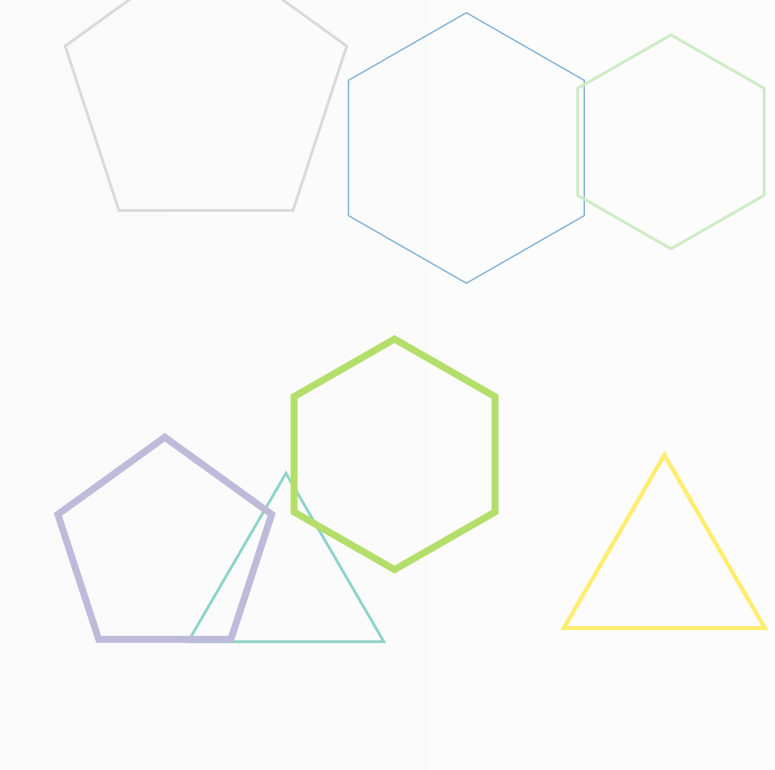[{"shape": "triangle", "thickness": 1, "radius": 0.73, "center": [0.369, 0.24]}, {"shape": "pentagon", "thickness": 2.5, "radius": 0.73, "center": [0.213, 0.287]}, {"shape": "hexagon", "thickness": 0.5, "radius": 0.88, "center": [0.602, 0.808]}, {"shape": "hexagon", "thickness": 2.5, "radius": 0.75, "center": [0.509, 0.41]}, {"shape": "pentagon", "thickness": 1, "radius": 0.96, "center": [0.266, 0.881]}, {"shape": "hexagon", "thickness": 1, "radius": 0.69, "center": [0.866, 0.816]}, {"shape": "triangle", "thickness": 1.5, "radius": 0.75, "center": [0.857, 0.259]}]